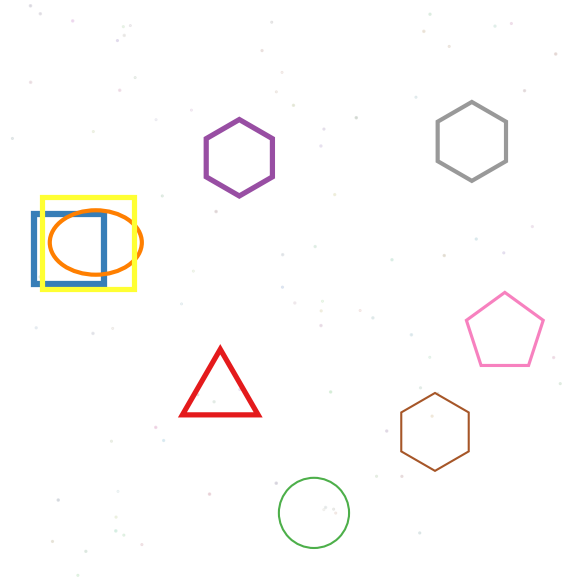[{"shape": "triangle", "thickness": 2.5, "radius": 0.38, "center": [0.381, 0.319]}, {"shape": "square", "thickness": 3, "radius": 0.3, "center": [0.12, 0.568]}, {"shape": "circle", "thickness": 1, "radius": 0.3, "center": [0.544, 0.111]}, {"shape": "hexagon", "thickness": 2.5, "radius": 0.33, "center": [0.414, 0.726]}, {"shape": "oval", "thickness": 2, "radius": 0.4, "center": [0.166, 0.579]}, {"shape": "square", "thickness": 2.5, "radius": 0.4, "center": [0.152, 0.578]}, {"shape": "hexagon", "thickness": 1, "radius": 0.34, "center": [0.753, 0.251]}, {"shape": "pentagon", "thickness": 1.5, "radius": 0.35, "center": [0.874, 0.423]}, {"shape": "hexagon", "thickness": 2, "radius": 0.34, "center": [0.817, 0.754]}]